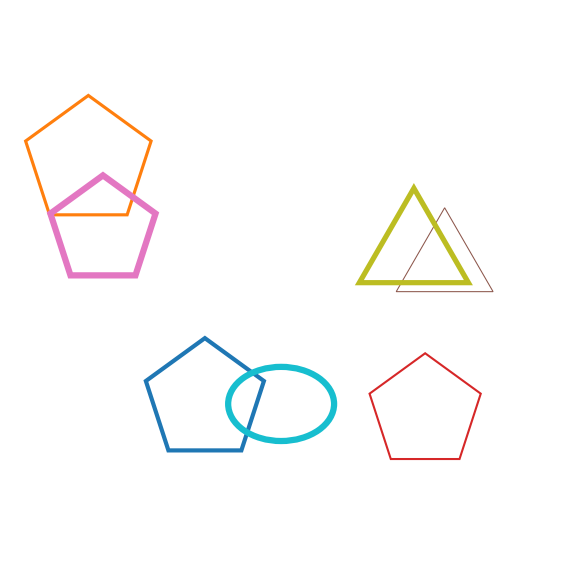[{"shape": "pentagon", "thickness": 2, "radius": 0.54, "center": [0.355, 0.306]}, {"shape": "pentagon", "thickness": 1.5, "radius": 0.57, "center": [0.153, 0.72]}, {"shape": "pentagon", "thickness": 1, "radius": 0.51, "center": [0.736, 0.286]}, {"shape": "triangle", "thickness": 0.5, "radius": 0.48, "center": [0.77, 0.543]}, {"shape": "pentagon", "thickness": 3, "radius": 0.48, "center": [0.178, 0.6]}, {"shape": "triangle", "thickness": 2.5, "radius": 0.54, "center": [0.717, 0.564]}, {"shape": "oval", "thickness": 3, "radius": 0.46, "center": [0.487, 0.3]}]